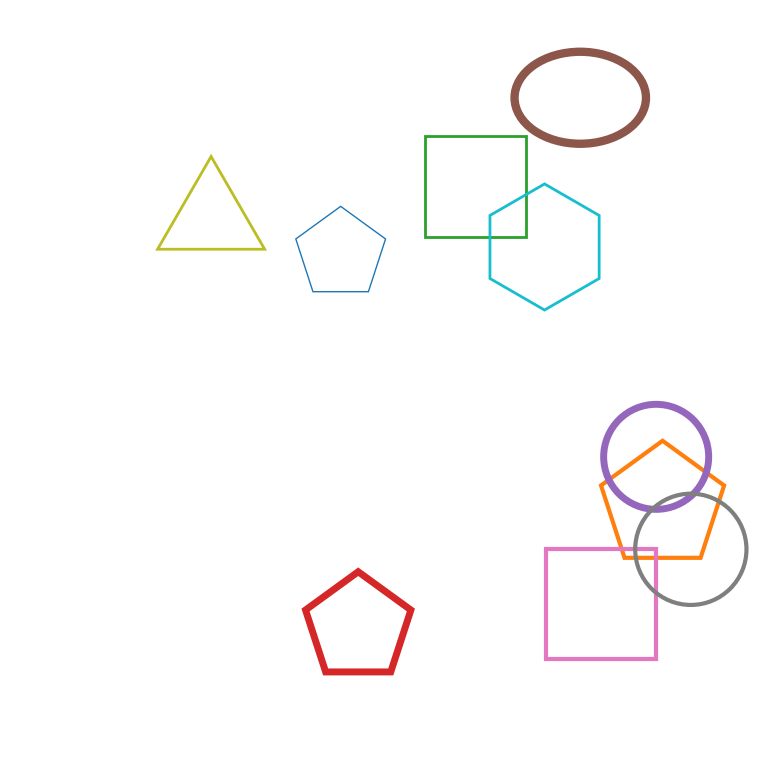[{"shape": "pentagon", "thickness": 0.5, "radius": 0.31, "center": [0.442, 0.671]}, {"shape": "pentagon", "thickness": 1.5, "radius": 0.42, "center": [0.86, 0.344]}, {"shape": "square", "thickness": 1, "radius": 0.33, "center": [0.617, 0.758]}, {"shape": "pentagon", "thickness": 2.5, "radius": 0.36, "center": [0.465, 0.186]}, {"shape": "circle", "thickness": 2.5, "radius": 0.34, "center": [0.852, 0.407]}, {"shape": "oval", "thickness": 3, "radius": 0.43, "center": [0.754, 0.873]}, {"shape": "square", "thickness": 1.5, "radius": 0.36, "center": [0.78, 0.216]}, {"shape": "circle", "thickness": 1.5, "radius": 0.36, "center": [0.897, 0.287]}, {"shape": "triangle", "thickness": 1, "radius": 0.4, "center": [0.274, 0.716]}, {"shape": "hexagon", "thickness": 1, "radius": 0.41, "center": [0.707, 0.679]}]